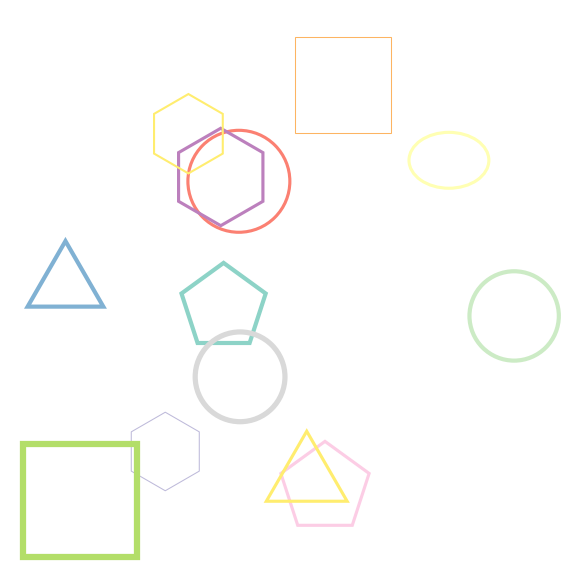[{"shape": "pentagon", "thickness": 2, "radius": 0.38, "center": [0.387, 0.467]}, {"shape": "oval", "thickness": 1.5, "radius": 0.35, "center": [0.777, 0.722]}, {"shape": "hexagon", "thickness": 0.5, "radius": 0.34, "center": [0.286, 0.217]}, {"shape": "circle", "thickness": 1.5, "radius": 0.44, "center": [0.414, 0.685]}, {"shape": "triangle", "thickness": 2, "radius": 0.38, "center": [0.113, 0.506]}, {"shape": "square", "thickness": 0.5, "radius": 0.42, "center": [0.593, 0.851]}, {"shape": "square", "thickness": 3, "radius": 0.49, "center": [0.139, 0.132]}, {"shape": "pentagon", "thickness": 1.5, "radius": 0.4, "center": [0.563, 0.155]}, {"shape": "circle", "thickness": 2.5, "radius": 0.39, "center": [0.416, 0.347]}, {"shape": "hexagon", "thickness": 1.5, "radius": 0.42, "center": [0.382, 0.693]}, {"shape": "circle", "thickness": 2, "radius": 0.39, "center": [0.89, 0.452]}, {"shape": "triangle", "thickness": 1.5, "radius": 0.4, "center": [0.531, 0.172]}, {"shape": "hexagon", "thickness": 1, "radius": 0.34, "center": [0.326, 0.768]}]